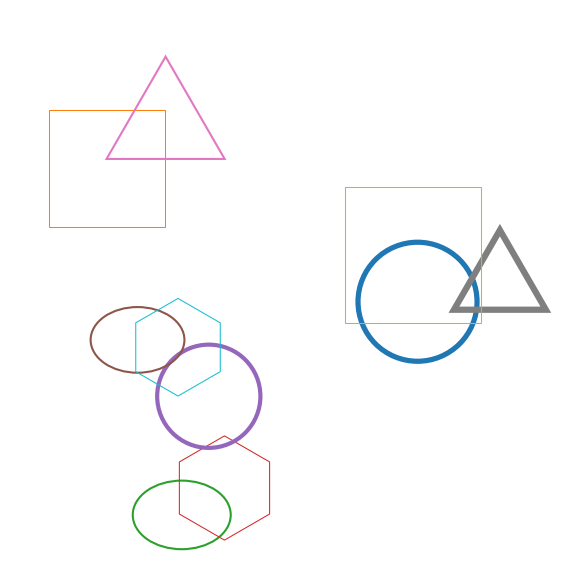[{"shape": "circle", "thickness": 2.5, "radius": 0.52, "center": [0.723, 0.477]}, {"shape": "square", "thickness": 0.5, "radius": 0.5, "center": [0.185, 0.707]}, {"shape": "oval", "thickness": 1, "radius": 0.42, "center": [0.315, 0.108]}, {"shape": "hexagon", "thickness": 0.5, "radius": 0.45, "center": [0.389, 0.154]}, {"shape": "circle", "thickness": 2, "radius": 0.45, "center": [0.362, 0.313]}, {"shape": "oval", "thickness": 1, "radius": 0.41, "center": [0.238, 0.411]}, {"shape": "triangle", "thickness": 1, "radius": 0.59, "center": [0.287, 0.783]}, {"shape": "triangle", "thickness": 3, "radius": 0.46, "center": [0.866, 0.509]}, {"shape": "square", "thickness": 0.5, "radius": 0.59, "center": [0.715, 0.558]}, {"shape": "hexagon", "thickness": 0.5, "radius": 0.42, "center": [0.308, 0.398]}]